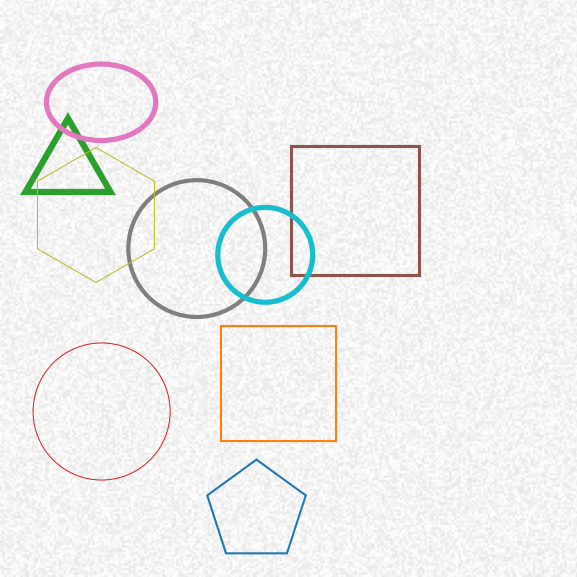[{"shape": "pentagon", "thickness": 1, "radius": 0.45, "center": [0.444, 0.114]}, {"shape": "square", "thickness": 1, "radius": 0.5, "center": [0.482, 0.335]}, {"shape": "triangle", "thickness": 3, "radius": 0.42, "center": [0.118, 0.709]}, {"shape": "circle", "thickness": 0.5, "radius": 0.59, "center": [0.176, 0.287]}, {"shape": "square", "thickness": 1.5, "radius": 0.56, "center": [0.614, 0.635]}, {"shape": "oval", "thickness": 2.5, "radius": 0.47, "center": [0.175, 0.822]}, {"shape": "circle", "thickness": 2, "radius": 0.59, "center": [0.341, 0.569]}, {"shape": "hexagon", "thickness": 0.5, "radius": 0.58, "center": [0.166, 0.627]}, {"shape": "circle", "thickness": 2.5, "radius": 0.41, "center": [0.459, 0.558]}]